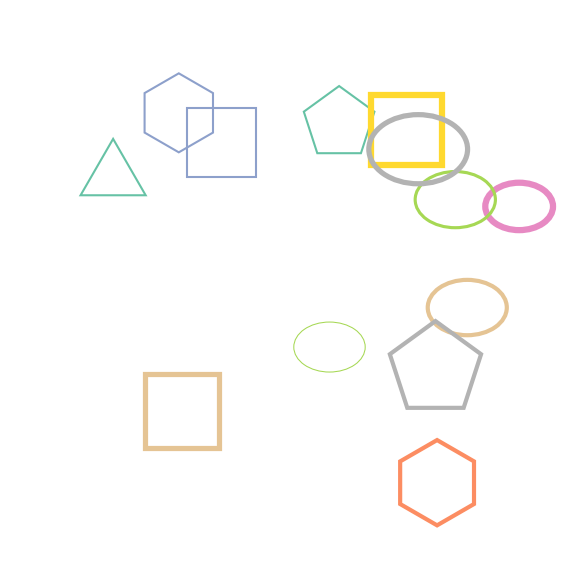[{"shape": "triangle", "thickness": 1, "radius": 0.33, "center": [0.196, 0.694]}, {"shape": "pentagon", "thickness": 1, "radius": 0.32, "center": [0.587, 0.786]}, {"shape": "hexagon", "thickness": 2, "radius": 0.37, "center": [0.757, 0.163]}, {"shape": "square", "thickness": 1, "radius": 0.3, "center": [0.384, 0.753]}, {"shape": "hexagon", "thickness": 1, "radius": 0.34, "center": [0.31, 0.804]}, {"shape": "oval", "thickness": 3, "radius": 0.29, "center": [0.899, 0.642]}, {"shape": "oval", "thickness": 0.5, "radius": 0.31, "center": [0.571, 0.398]}, {"shape": "oval", "thickness": 1.5, "radius": 0.35, "center": [0.788, 0.653]}, {"shape": "square", "thickness": 3, "radius": 0.31, "center": [0.704, 0.774]}, {"shape": "oval", "thickness": 2, "radius": 0.34, "center": [0.809, 0.467]}, {"shape": "square", "thickness": 2.5, "radius": 0.32, "center": [0.316, 0.287]}, {"shape": "oval", "thickness": 2.5, "radius": 0.43, "center": [0.724, 0.741]}, {"shape": "pentagon", "thickness": 2, "radius": 0.42, "center": [0.754, 0.36]}]